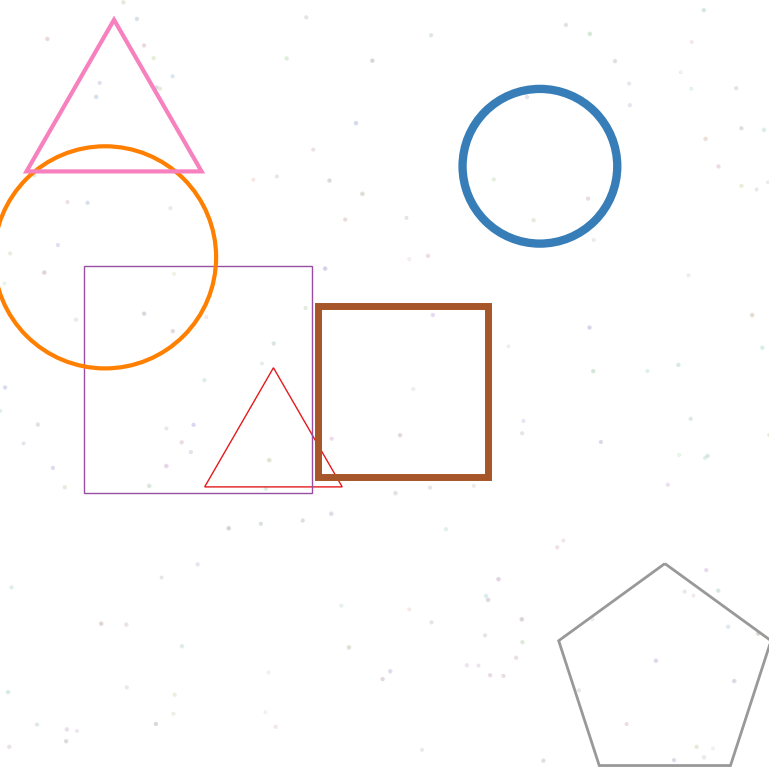[{"shape": "triangle", "thickness": 0.5, "radius": 0.52, "center": [0.355, 0.419]}, {"shape": "circle", "thickness": 3, "radius": 0.5, "center": [0.701, 0.784]}, {"shape": "square", "thickness": 0.5, "radius": 0.74, "center": [0.257, 0.507]}, {"shape": "circle", "thickness": 1.5, "radius": 0.72, "center": [0.136, 0.666]}, {"shape": "square", "thickness": 2.5, "radius": 0.55, "center": [0.523, 0.492]}, {"shape": "triangle", "thickness": 1.5, "radius": 0.66, "center": [0.148, 0.843]}, {"shape": "pentagon", "thickness": 1, "radius": 0.72, "center": [0.863, 0.123]}]